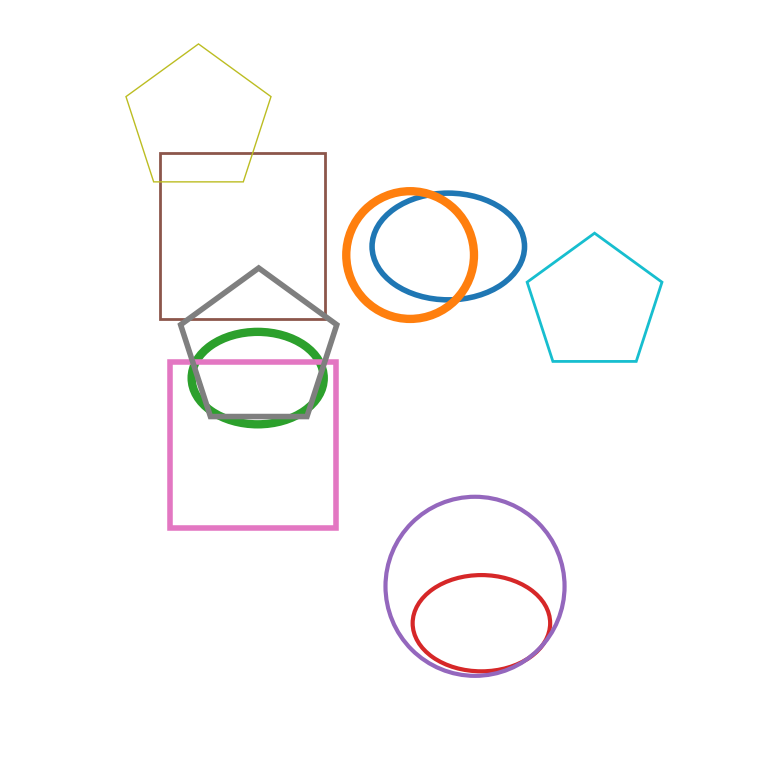[{"shape": "oval", "thickness": 2, "radius": 0.49, "center": [0.582, 0.68]}, {"shape": "circle", "thickness": 3, "radius": 0.41, "center": [0.533, 0.669]}, {"shape": "oval", "thickness": 3, "radius": 0.43, "center": [0.335, 0.509]}, {"shape": "oval", "thickness": 1.5, "radius": 0.45, "center": [0.625, 0.191]}, {"shape": "circle", "thickness": 1.5, "radius": 0.58, "center": [0.617, 0.239]}, {"shape": "square", "thickness": 1, "radius": 0.54, "center": [0.315, 0.693]}, {"shape": "square", "thickness": 2, "radius": 0.54, "center": [0.329, 0.422]}, {"shape": "pentagon", "thickness": 2, "radius": 0.53, "center": [0.336, 0.545]}, {"shape": "pentagon", "thickness": 0.5, "radius": 0.5, "center": [0.258, 0.844]}, {"shape": "pentagon", "thickness": 1, "radius": 0.46, "center": [0.772, 0.605]}]